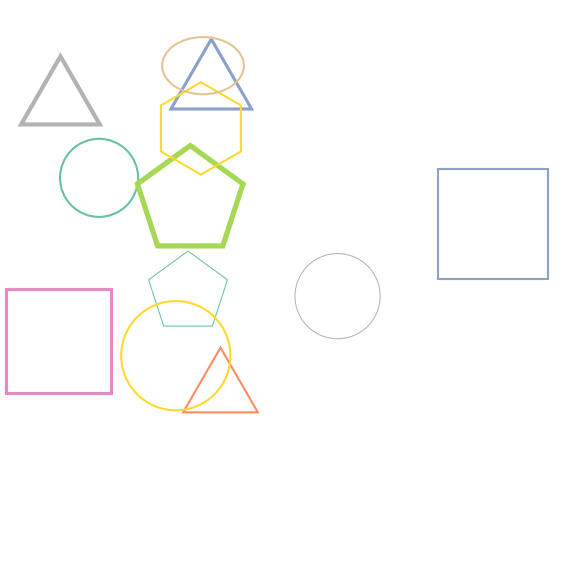[{"shape": "pentagon", "thickness": 0.5, "radius": 0.36, "center": [0.326, 0.493]}, {"shape": "circle", "thickness": 1, "radius": 0.34, "center": [0.172, 0.691]}, {"shape": "triangle", "thickness": 1, "radius": 0.37, "center": [0.382, 0.322]}, {"shape": "square", "thickness": 1, "radius": 0.48, "center": [0.853, 0.611]}, {"shape": "triangle", "thickness": 1.5, "radius": 0.4, "center": [0.366, 0.851]}, {"shape": "square", "thickness": 1.5, "radius": 0.45, "center": [0.101, 0.409]}, {"shape": "pentagon", "thickness": 2.5, "radius": 0.48, "center": [0.329, 0.651]}, {"shape": "hexagon", "thickness": 1, "radius": 0.4, "center": [0.348, 0.777]}, {"shape": "circle", "thickness": 1, "radius": 0.47, "center": [0.304, 0.383]}, {"shape": "oval", "thickness": 1, "radius": 0.35, "center": [0.352, 0.885]}, {"shape": "triangle", "thickness": 2, "radius": 0.39, "center": [0.105, 0.823]}, {"shape": "circle", "thickness": 0.5, "radius": 0.37, "center": [0.585, 0.486]}]